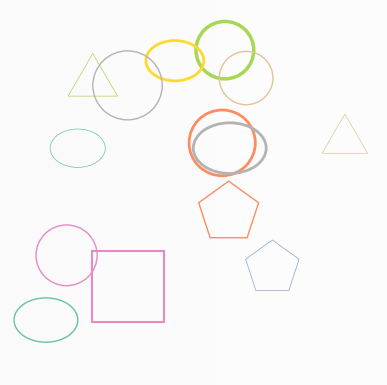[{"shape": "oval", "thickness": 0.5, "radius": 0.36, "center": [0.201, 0.615]}, {"shape": "oval", "thickness": 1, "radius": 0.41, "center": [0.118, 0.169]}, {"shape": "circle", "thickness": 2, "radius": 0.43, "center": [0.573, 0.629]}, {"shape": "pentagon", "thickness": 1, "radius": 0.41, "center": [0.59, 0.448]}, {"shape": "pentagon", "thickness": 0.5, "radius": 0.36, "center": [0.703, 0.304]}, {"shape": "circle", "thickness": 1, "radius": 0.39, "center": [0.172, 0.337]}, {"shape": "square", "thickness": 1.5, "radius": 0.47, "center": [0.331, 0.255]}, {"shape": "triangle", "thickness": 0.5, "radius": 0.37, "center": [0.239, 0.787]}, {"shape": "circle", "thickness": 2.5, "radius": 0.37, "center": [0.58, 0.87]}, {"shape": "oval", "thickness": 2, "radius": 0.37, "center": [0.451, 0.842]}, {"shape": "triangle", "thickness": 0.5, "radius": 0.34, "center": [0.89, 0.636]}, {"shape": "circle", "thickness": 1, "radius": 0.35, "center": [0.635, 0.797]}, {"shape": "oval", "thickness": 2, "radius": 0.47, "center": [0.593, 0.615]}, {"shape": "circle", "thickness": 1, "radius": 0.45, "center": [0.329, 0.778]}]